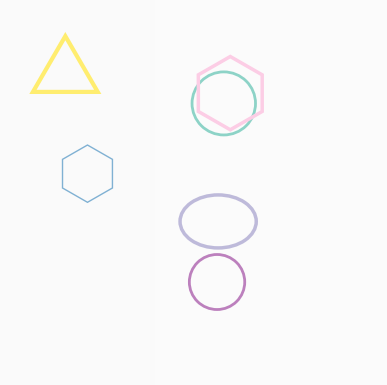[{"shape": "circle", "thickness": 2, "radius": 0.41, "center": [0.577, 0.731]}, {"shape": "oval", "thickness": 2.5, "radius": 0.49, "center": [0.563, 0.425]}, {"shape": "hexagon", "thickness": 1, "radius": 0.37, "center": [0.226, 0.549]}, {"shape": "hexagon", "thickness": 2.5, "radius": 0.48, "center": [0.594, 0.758]}, {"shape": "circle", "thickness": 2, "radius": 0.36, "center": [0.56, 0.267]}, {"shape": "triangle", "thickness": 3, "radius": 0.48, "center": [0.169, 0.81]}]